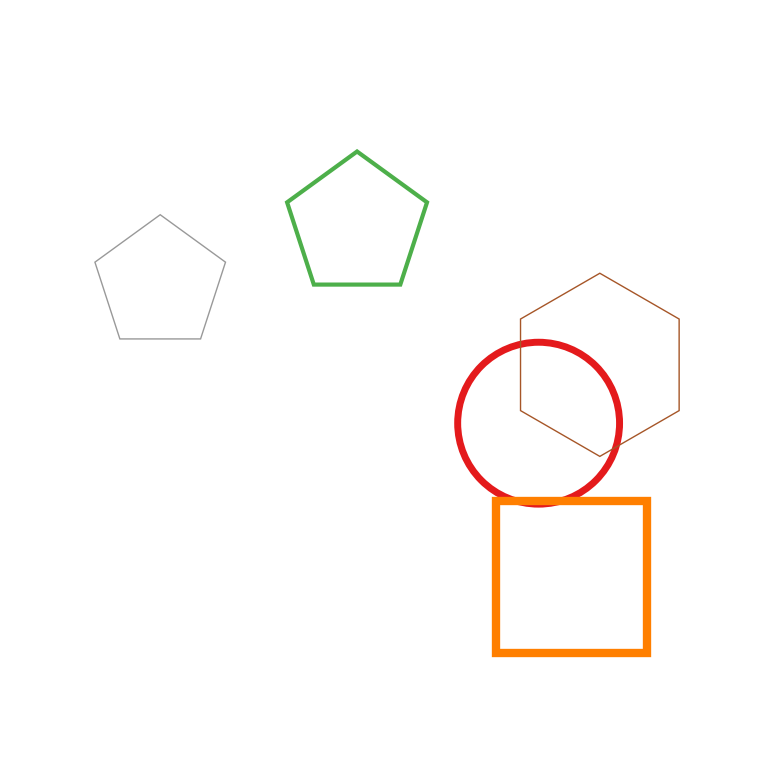[{"shape": "circle", "thickness": 2.5, "radius": 0.53, "center": [0.699, 0.45]}, {"shape": "pentagon", "thickness": 1.5, "radius": 0.48, "center": [0.464, 0.708]}, {"shape": "square", "thickness": 3, "radius": 0.49, "center": [0.742, 0.25]}, {"shape": "hexagon", "thickness": 0.5, "radius": 0.59, "center": [0.779, 0.526]}, {"shape": "pentagon", "thickness": 0.5, "radius": 0.45, "center": [0.208, 0.632]}]